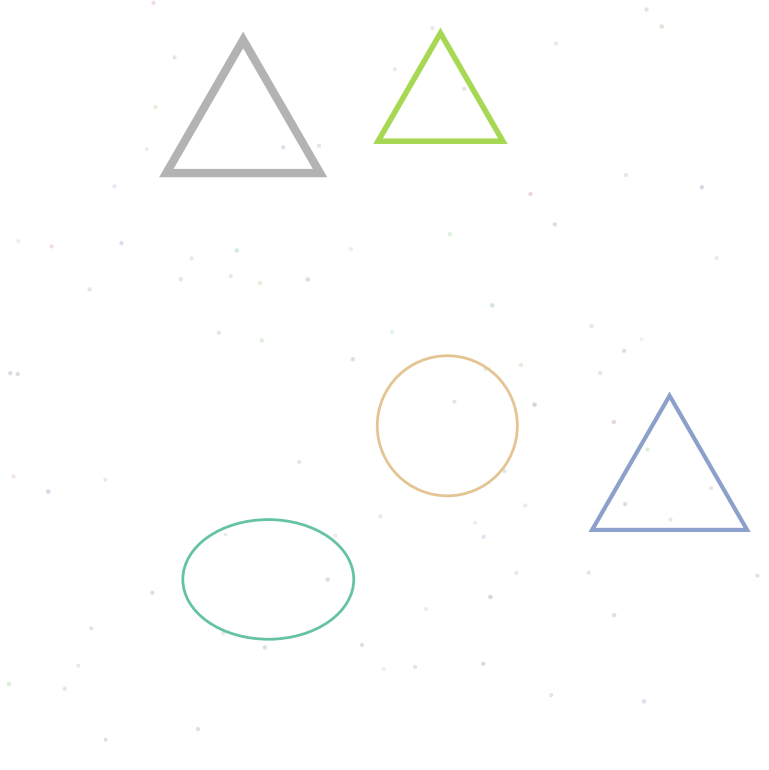[{"shape": "oval", "thickness": 1, "radius": 0.55, "center": [0.348, 0.248]}, {"shape": "triangle", "thickness": 1.5, "radius": 0.58, "center": [0.87, 0.37]}, {"shape": "triangle", "thickness": 2, "radius": 0.47, "center": [0.572, 0.863]}, {"shape": "circle", "thickness": 1, "radius": 0.45, "center": [0.581, 0.447]}, {"shape": "triangle", "thickness": 3, "radius": 0.58, "center": [0.316, 0.833]}]